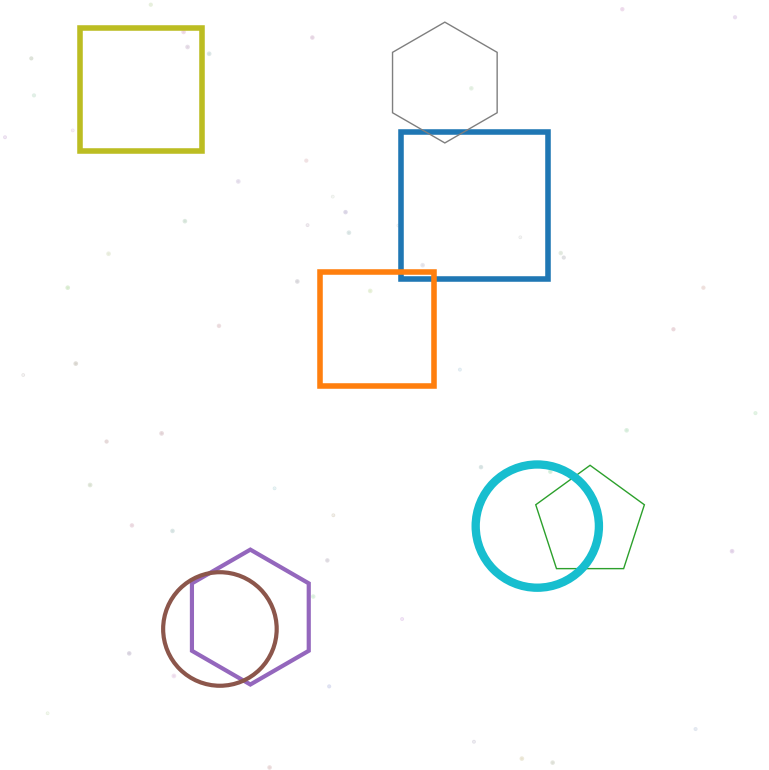[{"shape": "square", "thickness": 2, "radius": 0.48, "center": [0.616, 0.733]}, {"shape": "square", "thickness": 2, "radius": 0.37, "center": [0.49, 0.573]}, {"shape": "pentagon", "thickness": 0.5, "radius": 0.37, "center": [0.766, 0.322]}, {"shape": "hexagon", "thickness": 1.5, "radius": 0.44, "center": [0.325, 0.199]}, {"shape": "circle", "thickness": 1.5, "radius": 0.37, "center": [0.286, 0.183]}, {"shape": "hexagon", "thickness": 0.5, "radius": 0.39, "center": [0.578, 0.893]}, {"shape": "square", "thickness": 2, "radius": 0.4, "center": [0.183, 0.884]}, {"shape": "circle", "thickness": 3, "radius": 0.4, "center": [0.698, 0.317]}]